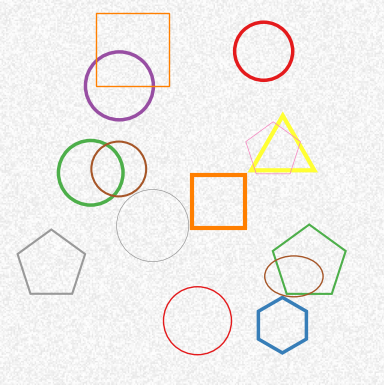[{"shape": "circle", "thickness": 1, "radius": 0.44, "center": [0.513, 0.167]}, {"shape": "circle", "thickness": 2.5, "radius": 0.38, "center": [0.685, 0.867]}, {"shape": "hexagon", "thickness": 2.5, "radius": 0.36, "center": [0.734, 0.155]}, {"shape": "circle", "thickness": 2.5, "radius": 0.42, "center": [0.236, 0.551]}, {"shape": "pentagon", "thickness": 1.5, "radius": 0.5, "center": [0.803, 0.317]}, {"shape": "circle", "thickness": 2.5, "radius": 0.44, "center": [0.31, 0.777]}, {"shape": "square", "thickness": 3, "radius": 0.35, "center": [0.568, 0.476]}, {"shape": "square", "thickness": 1, "radius": 0.47, "center": [0.344, 0.871]}, {"shape": "triangle", "thickness": 3, "radius": 0.47, "center": [0.735, 0.605]}, {"shape": "oval", "thickness": 1, "radius": 0.38, "center": [0.763, 0.282]}, {"shape": "circle", "thickness": 1.5, "radius": 0.36, "center": [0.308, 0.561]}, {"shape": "pentagon", "thickness": 0.5, "radius": 0.37, "center": [0.709, 0.609]}, {"shape": "pentagon", "thickness": 1.5, "radius": 0.46, "center": [0.133, 0.312]}, {"shape": "circle", "thickness": 0.5, "radius": 0.47, "center": [0.397, 0.414]}]